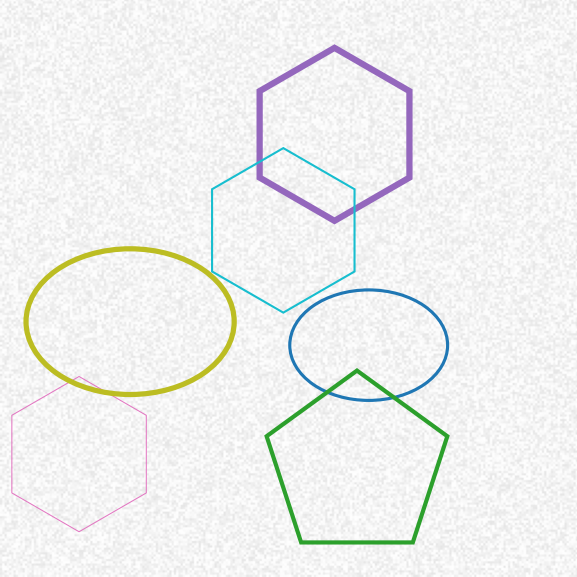[{"shape": "oval", "thickness": 1.5, "radius": 0.68, "center": [0.638, 0.401]}, {"shape": "pentagon", "thickness": 2, "radius": 0.82, "center": [0.618, 0.193]}, {"shape": "hexagon", "thickness": 3, "radius": 0.75, "center": [0.579, 0.766]}, {"shape": "hexagon", "thickness": 0.5, "radius": 0.67, "center": [0.137, 0.213]}, {"shape": "oval", "thickness": 2.5, "radius": 0.9, "center": [0.225, 0.442]}, {"shape": "hexagon", "thickness": 1, "radius": 0.71, "center": [0.491, 0.6]}]